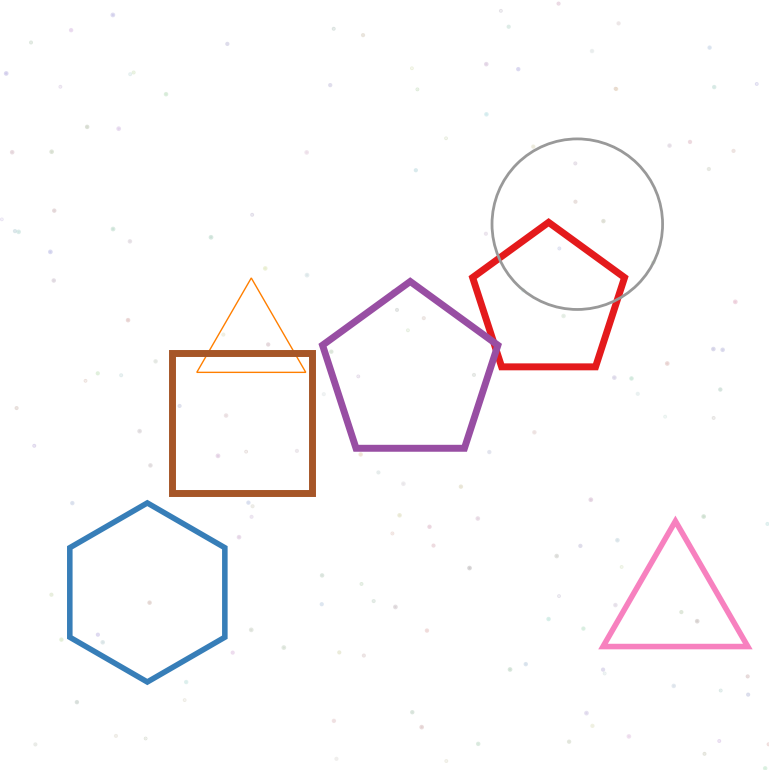[{"shape": "pentagon", "thickness": 2.5, "radius": 0.52, "center": [0.712, 0.608]}, {"shape": "hexagon", "thickness": 2, "radius": 0.58, "center": [0.191, 0.231]}, {"shape": "pentagon", "thickness": 2.5, "radius": 0.6, "center": [0.533, 0.515]}, {"shape": "triangle", "thickness": 0.5, "radius": 0.41, "center": [0.326, 0.557]}, {"shape": "square", "thickness": 2.5, "radius": 0.46, "center": [0.315, 0.451]}, {"shape": "triangle", "thickness": 2, "radius": 0.54, "center": [0.877, 0.215]}, {"shape": "circle", "thickness": 1, "radius": 0.55, "center": [0.75, 0.709]}]